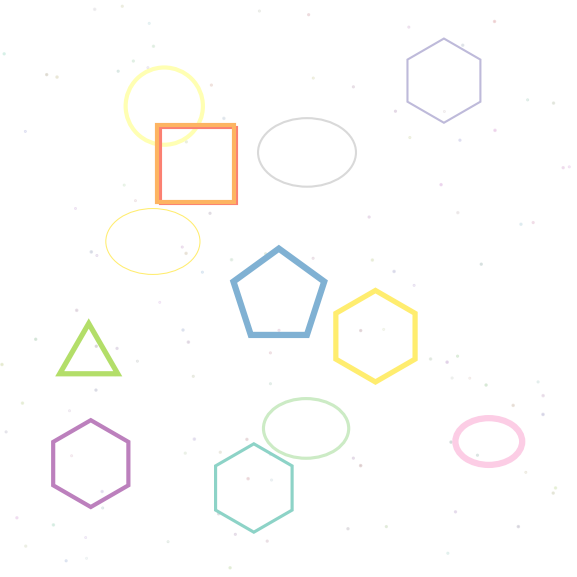[{"shape": "hexagon", "thickness": 1.5, "radius": 0.38, "center": [0.44, 0.154]}, {"shape": "circle", "thickness": 2, "radius": 0.33, "center": [0.284, 0.815]}, {"shape": "hexagon", "thickness": 1, "radius": 0.36, "center": [0.769, 0.859]}, {"shape": "square", "thickness": 1.5, "radius": 0.33, "center": [0.343, 0.714]}, {"shape": "pentagon", "thickness": 3, "radius": 0.41, "center": [0.483, 0.486]}, {"shape": "square", "thickness": 2, "radius": 0.33, "center": [0.339, 0.715]}, {"shape": "triangle", "thickness": 2.5, "radius": 0.29, "center": [0.154, 0.381]}, {"shape": "oval", "thickness": 3, "radius": 0.29, "center": [0.846, 0.235]}, {"shape": "oval", "thickness": 1, "radius": 0.42, "center": [0.532, 0.735]}, {"shape": "hexagon", "thickness": 2, "radius": 0.38, "center": [0.157, 0.196]}, {"shape": "oval", "thickness": 1.5, "radius": 0.37, "center": [0.53, 0.257]}, {"shape": "oval", "thickness": 0.5, "radius": 0.41, "center": [0.265, 0.581]}, {"shape": "hexagon", "thickness": 2.5, "radius": 0.4, "center": [0.65, 0.417]}]